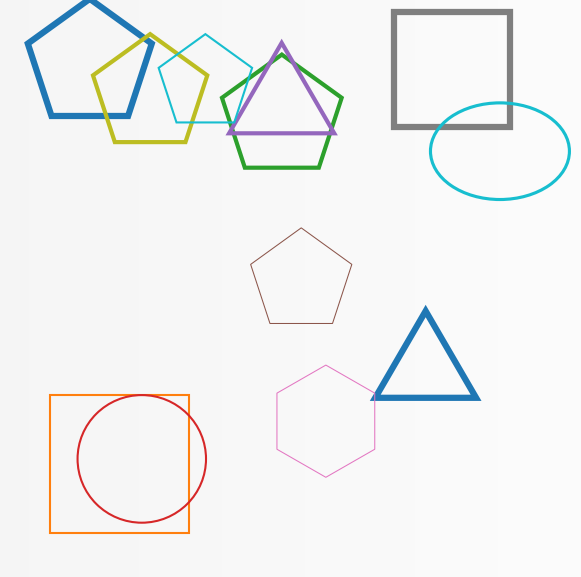[{"shape": "triangle", "thickness": 3, "radius": 0.5, "center": [0.732, 0.36]}, {"shape": "pentagon", "thickness": 3, "radius": 0.56, "center": [0.154, 0.889]}, {"shape": "square", "thickness": 1, "radius": 0.6, "center": [0.206, 0.195]}, {"shape": "pentagon", "thickness": 2, "radius": 0.54, "center": [0.485, 0.796]}, {"shape": "circle", "thickness": 1, "radius": 0.55, "center": [0.244, 0.205]}, {"shape": "triangle", "thickness": 2, "radius": 0.52, "center": [0.485, 0.821]}, {"shape": "pentagon", "thickness": 0.5, "radius": 0.46, "center": [0.518, 0.513]}, {"shape": "hexagon", "thickness": 0.5, "radius": 0.49, "center": [0.561, 0.27]}, {"shape": "square", "thickness": 3, "radius": 0.5, "center": [0.777, 0.878]}, {"shape": "pentagon", "thickness": 2, "radius": 0.52, "center": [0.258, 0.837]}, {"shape": "oval", "thickness": 1.5, "radius": 0.6, "center": [0.86, 0.737]}, {"shape": "pentagon", "thickness": 1, "radius": 0.42, "center": [0.353, 0.856]}]